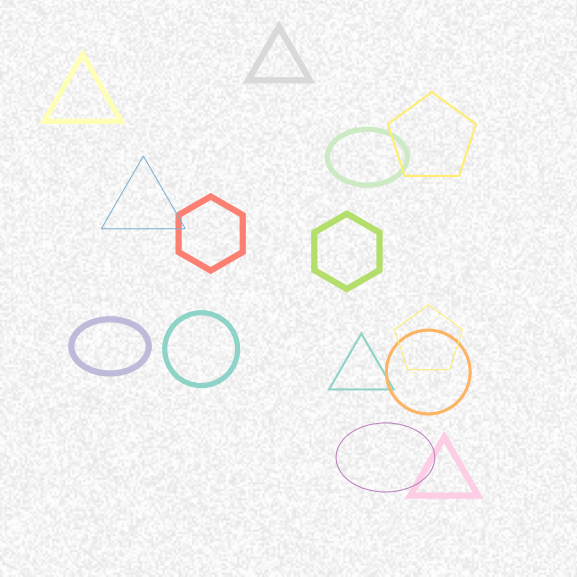[{"shape": "triangle", "thickness": 1, "radius": 0.32, "center": [0.626, 0.357]}, {"shape": "circle", "thickness": 2.5, "radius": 0.32, "center": [0.348, 0.395]}, {"shape": "triangle", "thickness": 2.5, "radius": 0.39, "center": [0.143, 0.828]}, {"shape": "oval", "thickness": 3, "radius": 0.34, "center": [0.191, 0.399]}, {"shape": "hexagon", "thickness": 3, "radius": 0.32, "center": [0.365, 0.595]}, {"shape": "triangle", "thickness": 0.5, "radius": 0.42, "center": [0.248, 0.645]}, {"shape": "circle", "thickness": 1.5, "radius": 0.36, "center": [0.742, 0.355]}, {"shape": "hexagon", "thickness": 3, "radius": 0.33, "center": [0.601, 0.564]}, {"shape": "triangle", "thickness": 3, "radius": 0.34, "center": [0.769, 0.175]}, {"shape": "triangle", "thickness": 3, "radius": 0.31, "center": [0.483, 0.891]}, {"shape": "oval", "thickness": 0.5, "radius": 0.43, "center": [0.667, 0.207]}, {"shape": "oval", "thickness": 2.5, "radius": 0.35, "center": [0.636, 0.727]}, {"shape": "pentagon", "thickness": 1, "radius": 0.4, "center": [0.748, 0.759]}, {"shape": "pentagon", "thickness": 0.5, "radius": 0.31, "center": [0.742, 0.409]}]